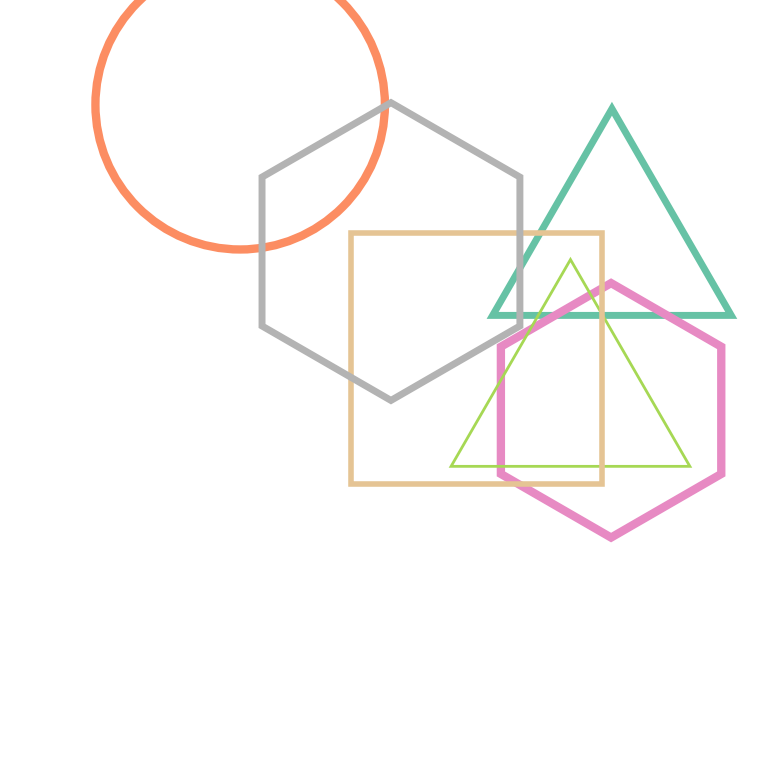[{"shape": "triangle", "thickness": 2.5, "radius": 0.89, "center": [0.795, 0.68]}, {"shape": "circle", "thickness": 3, "radius": 0.94, "center": [0.312, 0.864]}, {"shape": "hexagon", "thickness": 3, "radius": 0.83, "center": [0.794, 0.467]}, {"shape": "triangle", "thickness": 1, "radius": 0.9, "center": [0.741, 0.484]}, {"shape": "square", "thickness": 2, "radius": 0.81, "center": [0.619, 0.534]}, {"shape": "hexagon", "thickness": 2.5, "radius": 0.97, "center": [0.508, 0.673]}]